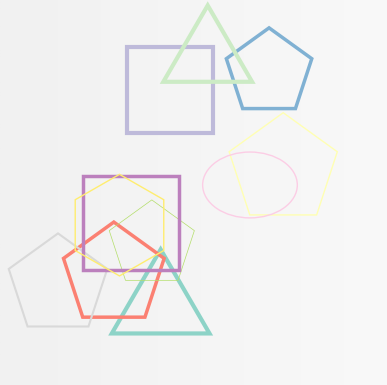[{"shape": "triangle", "thickness": 3, "radius": 0.73, "center": [0.415, 0.207]}, {"shape": "pentagon", "thickness": 1, "radius": 0.73, "center": [0.731, 0.56]}, {"shape": "square", "thickness": 3, "radius": 0.55, "center": [0.44, 0.766]}, {"shape": "pentagon", "thickness": 2.5, "radius": 0.68, "center": [0.294, 0.287]}, {"shape": "pentagon", "thickness": 2.5, "radius": 0.58, "center": [0.694, 0.812]}, {"shape": "pentagon", "thickness": 0.5, "radius": 0.58, "center": [0.392, 0.365]}, {"shape": "oval", "thickness": 1, "radius": 0.61, "center": [0.645, 0.52]}, {"shape": "pentagon", "thickness": 1.5, "radius": 0.67, "center": [0.15, 0.26]}, {"shape": "square", "thickness": 2.5, "radius": 0.62, "center": [0.338, 0.421]}, {"shape": "triangle", "thickness": 3, "radius": 0.66, "center": [0.536, 0.854]}, {"shape": "hexagon", "thickness": 1, "radius": 0.66, "center": [0.308, 0.415]}]